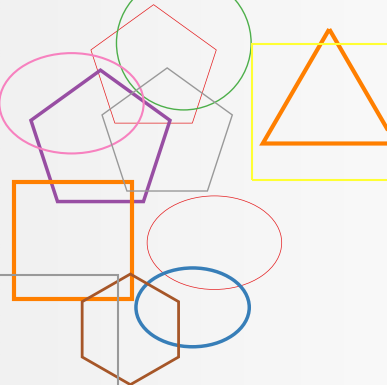[{"shape": "oval", "thickness": 0.5, "radius": 0.87, "center": [0.553, 0.37]}, {"shape": "pentagon", "thickness": 0.5, "radius": 0.85, "center": [0.396, 0.818]}, {"shape": "oval", "thickness": 2.5, "radius": 0.73, "center": [0.497, 0.202]}, {"shape": "circle", "thickness": 1, "radius": 0.87, "center": [0.474, 0.888]}, {"shape": "pentagon", "thickness": 2.5, "radius": 0.94, "center": [0.259, 0.629]}, {"shape": "triangle", "thickness": 3, "radius": 0.99, "center": [0.85, 0.726]}, {"shape": "square", "thickness": 3, "radius": 0.76, "center": [0.189, 0.375]}, {"shape": "square", "thickness": 1.5, "radius": 0.88, "center": [0.827, 0.71]}, {"shape": "hexagon", "thickness": 2, "radius": 0.72, "center": [0.336, 0.145]}, {"shape": "oval", "thickness": 1.5, "radius": 0.93, "center": [0.185, 0.732]}, {"shape": "pentagon", "thickness": 1, "radius": 0.88, "center": [0.431, 0.647]}, {"shape": "square", "thickness": 1.5, "radius": 0.9, "center": [0.123, 0.104]}]